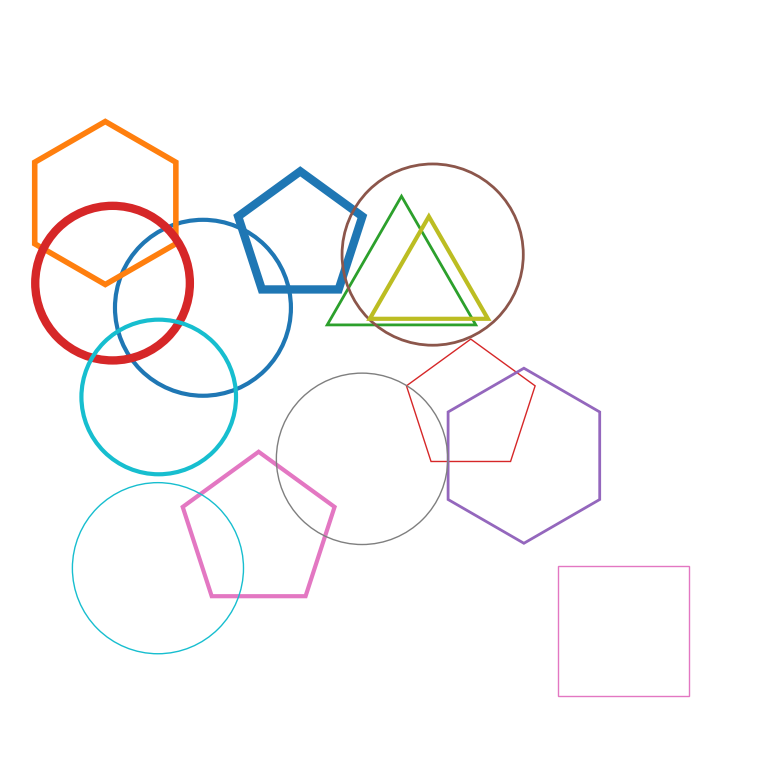[{"shape": "circle", "thickness": 1.5, "radius": 0.57, "center": [0.264, 0.6]}, {"shape": "pentagon", "thickness": 3, "radius": 0.42, "center": [0.39, 0.693]}, {"shape": "hexagon", "thickness": 2, "radius": 0.53, "center": [0.137, 0.736]}, {"shape": "triangle", "thickness": 1, "radius": 0.56, "center": [0.521, 0.634]}, {"shape": "pentagon", "thickness": 0.5, "radius": 0.44, "center": [0.611, 0.472]}, {"shape": "circle", "thickness": 3, "radius": 0.5, "center": [0.146, 0.632]}, {"shape": "hexagon", "thickness": 1, "radius": 0.57, "center": [0.68, 0.408]}, {"shape": "circle", "thickness": 1, "radius": 0.59, "center": [0.562, 0.669]}, {"shape": "square", "thickness": 0.5, "radius": 0.42, "center": [0.81, 0.181]}, {"shape": "pentagon", "thickness": 1.5, "radius": 0.52, "center": [0.336, 0.31]}, {"shape": "circle", "thickness": 0.5, "radius": 0.56, "center": [0.47, 0.404]}, {"shape": "triangle", "thickness": 1.5, "radius": 0.44, "center": [0.557, 0.63]}, {"shape": "circle", "thickness": 1.5, "radius": 0.5, "center": [0.206, 0.484]}, {"shape": "circle", "thickness": 0.5, "radius": 0.56, "center": [0.205, 0.262]}]